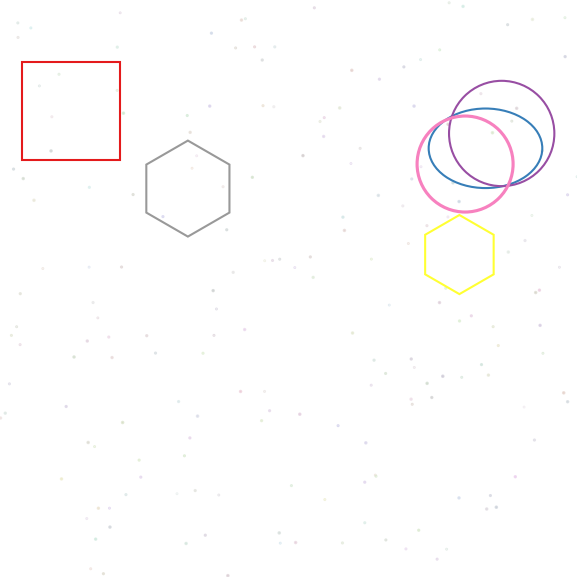[{"shape": "square", "thickness": 1, "radius": 0.42, "center": [0.123, 0.807]}, {"shape": "oval", "thickness": 1, "radius": 0.49, "center": [0.841, 0.742]}, {"shape": "circle", "thickness": 1, "radius": 0.46, "center": [0.869, 0.768]}, {"shape": "hexagon", "thickness": 1, "radius": 0.34, "center": [0.796, 0.558]}, {"shape": "circle", "thickness": 1.5, "radius": 0.42, "center": [0.805, 0.715]}, {"shape": "hexagon", "thickness": 1, "radius": 0.42, "center": [0.325, 0.673]}]